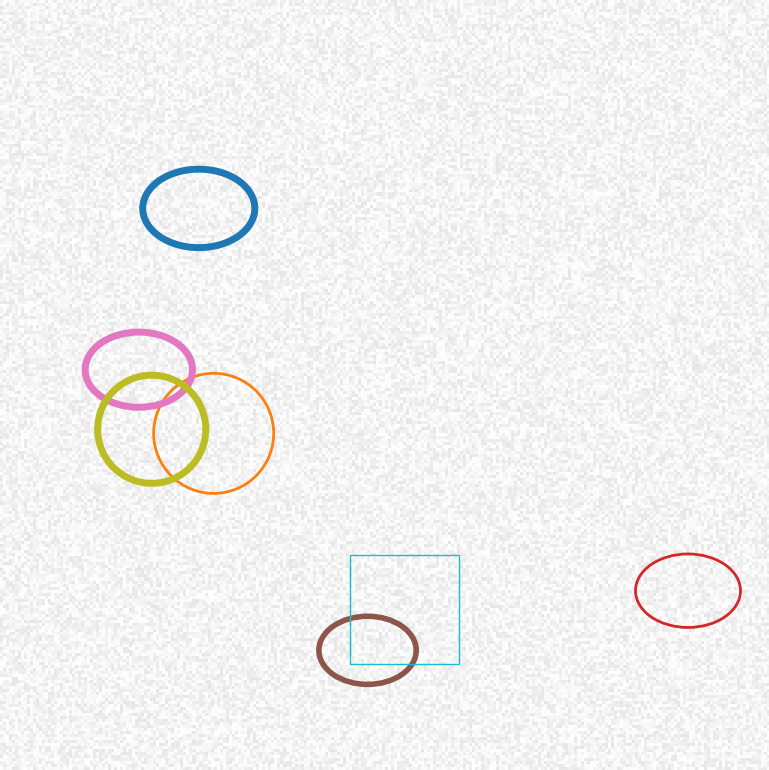[{"shape": "oval", "thickness": 2.5, "radius": 0.36, "center": [0.258, 0.729]}, {"shape": "circle", "thickness": 1, "radius": 0.39, "center": [0.277, 0.437]}, {"shape": "oval", "thickness": 1, "radius": 0.34, "center": [0.893, 0.233]}, {"shape": "oval", "thickness": 2, "radius": 0.32, "center": [0.477, 0.155]}, {"shape": "oval", "thickness": 2.5, "radius": 0.35, "center": [0.18, 0.52]}, {"shape": "circle", "thickness": 2.5, "radius": 0.35, "center": [0.197, 0.443]}, {"shape": "square", "thickness": 0.5, "radius": 0.36, "center": [0.525, 0.208]}]